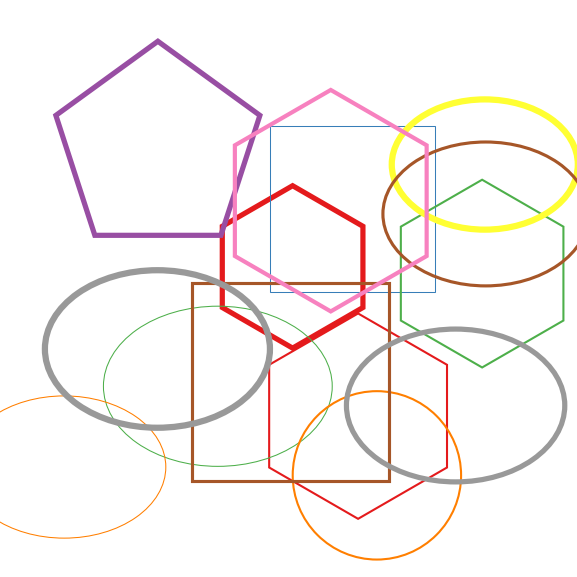[{"shape": "hexagon", "thickness": 2.5, "radius": 0.7, "center": [0.507, 0.537]}, {"shape": "hexagon", "thickness": 1, "radius": 0.89, "center": [0.62, 0.279]}, {"shape": "square", "thickness": 0.5, "radius": 0.72, "center": [0.61, 0.637]}, {"shape": "oval", "thickness": 0.5, "radius": 0.99, "center": [0.377, 0.33]}, {"shape": "hexagon", "thickness": 1, "radius": 0.81, "center": [0.835, 0.525]}, {"shape": "pentagon", "thickness": 2.5, "radius": 0.93, "center": [0.273, 0.742]}, {"shape": "oval", "thickness": 0.5, "radius": 0.88, "center": [0.111, 0.19]}, {"shape": "circle", "thickness": 1, "radius": 0.73, "center": [0.653, 0.176]}, {"shape": "oval", "thickness": 3, "radius": 0.81, "center": [0.839, 0.714]}, {"shape": "oval", "thickness": 1.5, "radius": 0.89, "center": [0.841, 0.629]}, {"shape": "square", "thickness": 1.5, "radius": 0.86, "center": [0.503, 0.338]}, {"shape": "hexagon", "thickness": 2, "radius": 0.96, "center": [0.573, 0.652]}, {"shape": "oval", "thickness": 3, "radius": 0.97, "center": [0.273, 0.395]}, {"shape": "oval", "thickness": 2.5, "radius": 0.95, "center": [0.789, 0.297]}]